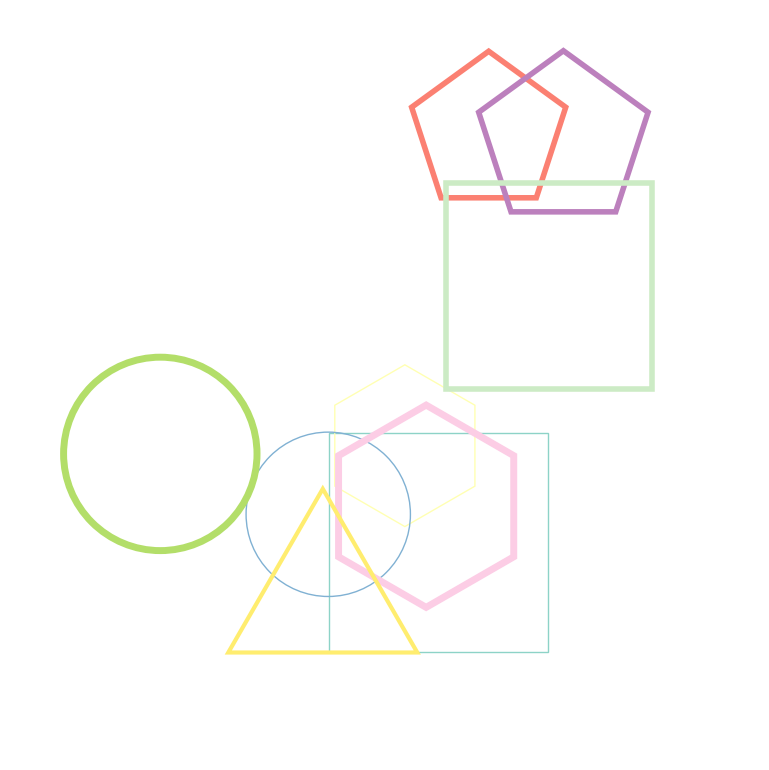[{"shape": "square", "thickness": 0.5, "radius": 0.71, "center": [0.569, 0.295]}, {"shape": "hexagon", "thickness": 0.5, "radius": 0.53, "center": [0.526, 0.421]}, {"shape": "pentagon", "thickness": 2, "radius": 0.53, "center": [0.635, 0.828]}, {"shape": "circle", "thickness": 0.5, "radius": 0.53, "center": [0.426, 0.332]}, {"shape": "circle", "thickness": 2.5, "radius": 0.63, "center": [0.208, 0.411]}, {"shape": "hexagon", "thickness": 2.5, "radius": 0.66, "center": [0.553, 0.343]}, {"shape": "pentagon", "thickness": 2, "radius": 0.58, "center": [0.732, 0.818]}, {"shape": "square", "thickness": 2, "radius": 0.67, "center": [0.713, 0.629]}, {"shape": "triangle", "thickness": 1.5, "radius": 0.71, "center": [0.419, 0.223]}]